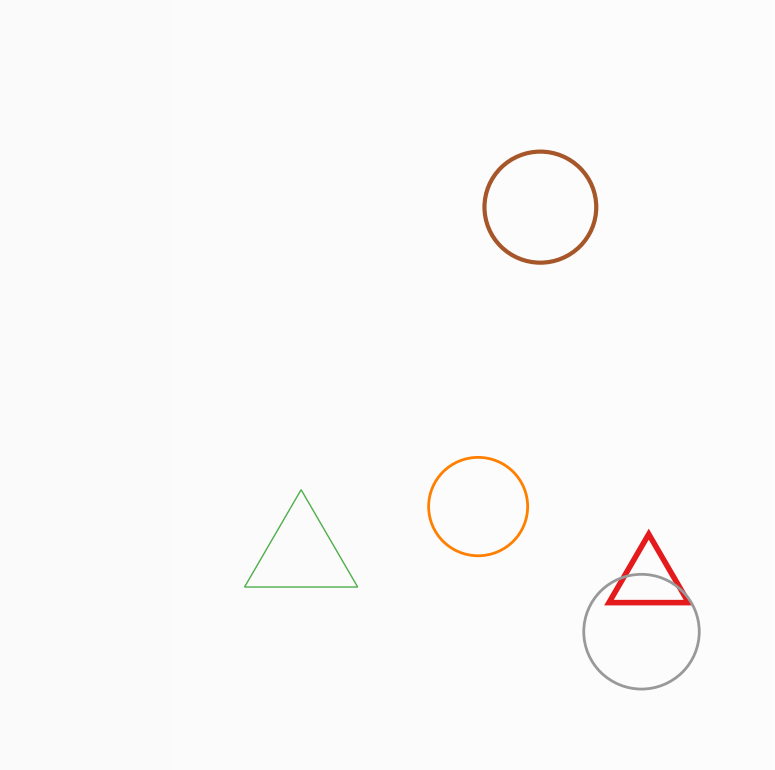[{"shape": "triangle", "thickness": 2, "radius": 0.3, "center": [0.837, 0.247]}, {"shape": "triangle", "thickness": 0.5, "radius": 0.42, "center": [0.389, 0.28]}, {"shape": "circle", "thickness": 1, "radius": 0.32, "center": [0.617, 0.342]}, {"shape": "circle", "thickness": 1.5, "radius": 0.36, "center": [0.697, 0.731]}, {"shape": "circle", "thickness": 1, "radius": 0.37, "center": [0.828, 0.18]}]